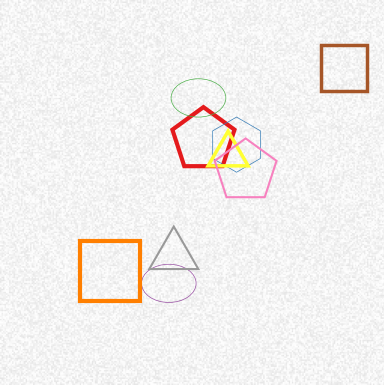[{"shape": "pentagon", "thickness": 3, "radius": 0.42, "center": [0.528, 0.637]}, {"shape": "hexagon", "thickness": 0.5, "radius": 0.36, "center": [0.614, 0.624]}, {"shape": "oval", "thickness": 0.5, "radius": 0.36, "center": [0.515, 0.746]}, {"shape": "oval", "thickness": 0.5, "radius": 0.35, "center": [0.439, 0.264]}, {"shape": "square", "thickness": 3, "radius": 0.39, "center": [0.287, 0.295]}, {"shape": "triangle", "thickness": 2.5, "radius": 0.3, "center": [0.593, 0.599]}, {"shape": "square", "thickness": 2.5, "radius": 0.3, "center": [0.894, 0.824]}, {"shape": "pentagon", "thickness": 1.5, "radius": 0.42, "center": [0.638, 0.556]}, {"shape": "triangle", "thickness": 1.5, "radius": 0.37, "center": [0.451, 0.338]}]